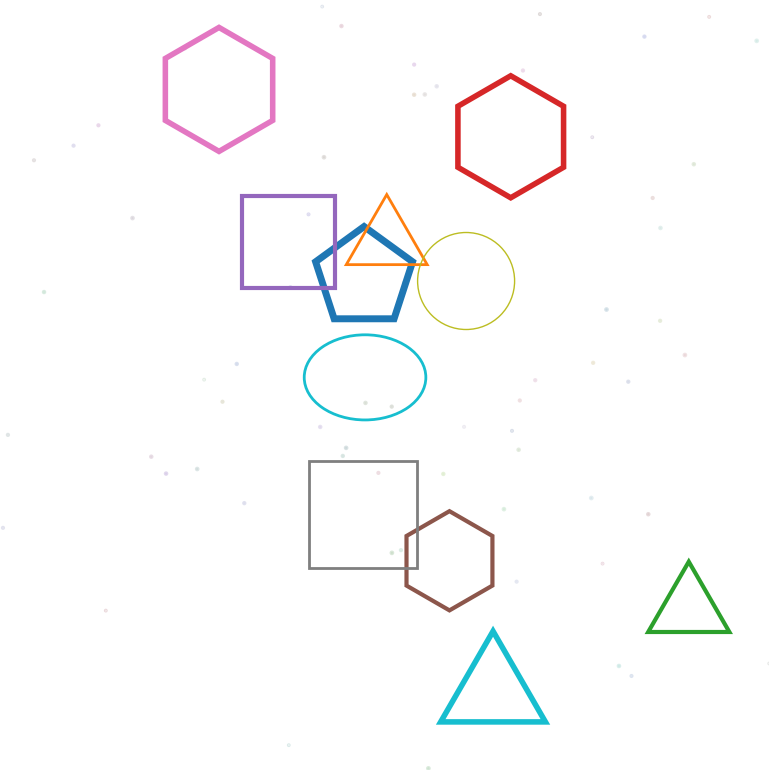[{"shape": "pentagon", "thickness": 2.5, "radius": 0.33, "center": [0.473, 0.64]}, {"shape": "triangle", "thickness": 1, "radius": 0.3, "center": [0.502, 0.687]}, {"shape": "triangle", "thickness": 1.5, "radius": 0.3, "center": [0.895, 0.21]}, {"shape": "hexagon", "thickness": 2, "radius": 0.4, "center": [0.663, 0.822]}, {"shape": "square", "thickness": 1.5, "radius": 0.3, "center": [0.374, 0.686]}, {"shape": "hexagon", "thickness": 1.5, "radius": 0.32, "center": [0.584, 0.272]}, {"shape": "hexagon", "thickness": 2, "radius": 0.4, "center": [0.284, 0.884]}, {"shape": "square", "thickness": 1, "radius": 0.35, "center": [0.472, 0.332]}, {"shape": "circle", "thickness": 0.5, "radius": 0.31, "center": [0.605, 0.635]}, {"shape": "oval", "thickness": 1, "radius": 0.39, "center": [0.474, 0.51]}, {"shape": "triangle", "thickness": 2, "radius": 0.39, "center": [0.64, 0.102]}]